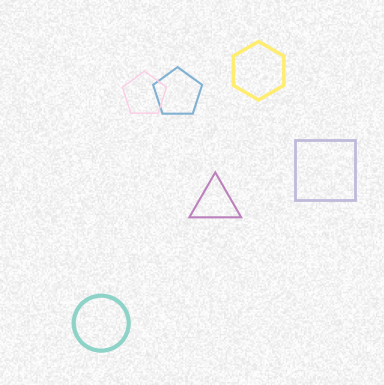[{"shape": "circle", "thickness": 3, "radius": 0.36, "center": [0.263, 0.161]}, {"shape": "square", "thickness": 2, "radius": 0.39, "center": [0.844, 0.56]}, {"shape": "pentagon", "thickness": 1.5, "radius": 0.33, "center": [0.461, 0.759]}, {"shape": "pentagon", "thickness": 1, "radius": 0.3, "center": [0.375, 0.755]}, {"shape": "triangle", "thickness": 1.5, "radius": 0.39, "center": [0.559, 0.474]}, {"shape": "hexagon", "thickness": 2.5, "radius": 0.38, "center": [0.672, 0.816]}]